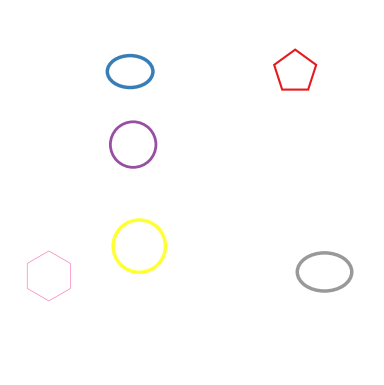[{"shape": "pentagon", "thickness": 1.5, "radius": 0.29, "center": [0.767, 0.814]}, {"shape": "oval", "thickness": 2.5, "radius": 0.3, "center": [0.338, 0.814]}, {"shape": "circle", "thickness": 2, "radius": 0.3, "center": [0.346, 0.624]}, {"shape": "circle", "thickness": 2.5, "radius": 0.34, "center": [0.362, 0.361]}, {"shape": "hexagon", "thickness": 0.5, "radius": 0.32, "center": [0.127, 0.283]}, {"shape": "oval", "thickness": 2.5, "radius": 0.35, "center": [0.843, 0.294]}]